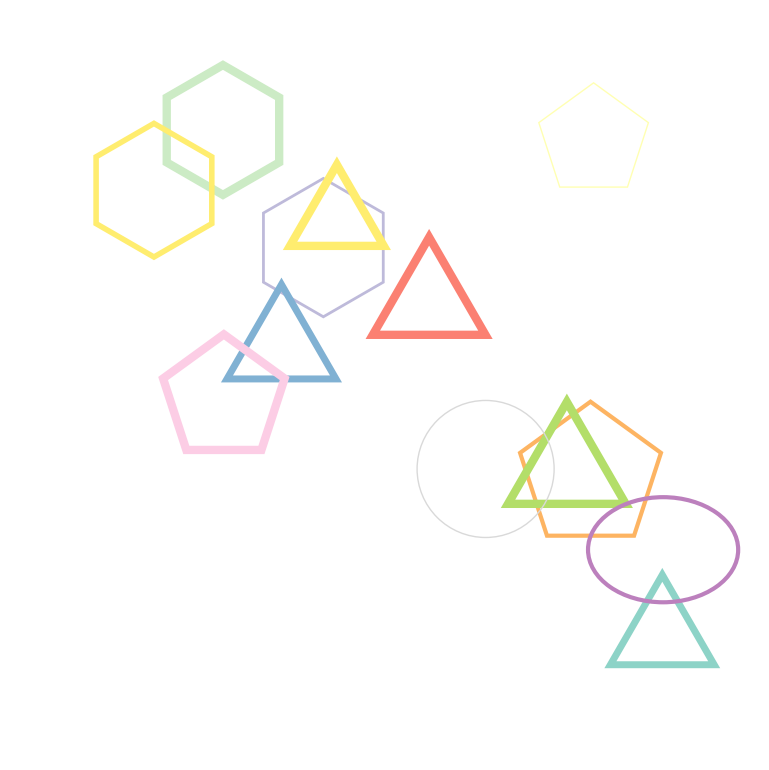[{"shape": "triangle", "thickness": 2.5, "radius": 0.39, "center": [0.86, 0.176]}, {"shape": "pentagon", "thickness": 0.5, "radius": 0.37, "center": [0.771, 0.818]}, {"shape": "hexagon", "thickness": 1, "radius": 0.45, "center": [0.42, 0.678]}, {"shape": "triangle", "thickness": 3, "radius": 0.42, "center": [0.557, 0.607]}, {"shape": "triangle", "thickness": 2.5, "radius": 0.41, "center": [0.366, 0.549]}, {"shape": "pentagon", "thickness": 1.5, "radius": 0.48, "center": [0.767, 0.382]}, {"shape": "triangle", "thickness": 3, "radius": 0.44, "center": [0.736, 0.39]}, {"shape": "pentagon", "thickness": 3, "radius": 0.41, "center": [0.291, 0.483]}, {"shape": "circle", "thickness": 0.5, "radius": 0.44, "center": [0.631, 0.391]}, {"shape": "oval", "thickness": 1.5, "radius": 0.49, "center": [0.861, 0.286]}, {"shape": "hexagon", "thickness": 3, "radius": 0.42, "center": [0.29, 0.831]}, {"shape": "hexagon", "thickness": 2, "radius": 0.43, "center": [0.2, 0.753]}, {"shape": "triangle", "thickness": 3, "radius": 0.35, "center": [0.438, 0.716]}]